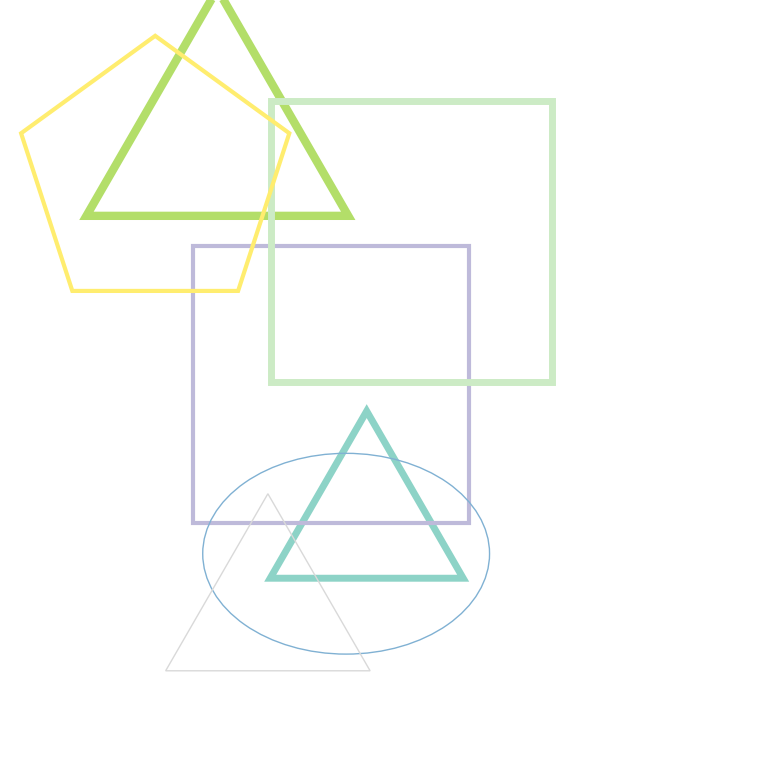[{"shape": "triangle", "thickness": 2.5, "radius": 0.72, "center": [0.476, 0.321]}, {"shape": "square", "thickness": 1.5, "radius": 0.9, "center": [0.429, 0.501]}, {"shape": "oval", "thickness": 0.5, "radius": 0.93, "center": [0.45, 0.281]}, {"shape": "triangle", "thickness": 3, "radius": 0.98, "center": [0.282, 0.818]}, {"shape": "triangle", "thickness": 0.5, "radius": 0.77, "center": [0.348, 0.205]}, {"shape": "square", "thickness": 2.5, "radius": 0.91, "center": [0.534, 0.687]}, {"shape": "pentagon", "thickness": 1.5, "radius": 0.92, "center": [0.202, 0.77]}]